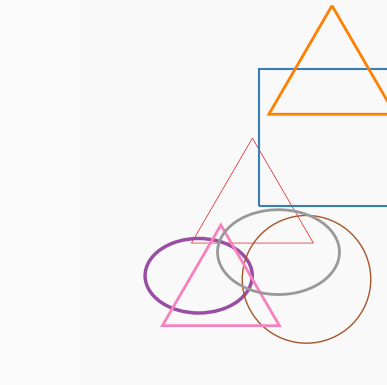[{"shape": "triangle", "thickness": 0.5, "radius": 0.91, "center": [0.651, 0.46]}, {"shape": "square", "thickness": 1.5, "radius": 0.89, "center": [0.847, 0.643]}, {"shape": "oval", "thickness": 2.5, "radius": 0.69, "center": [0.513, 0.284]}, {"shape": "triangle", "thickness": 2, "radius": 0.94, "center": [0.857, 0.797]}, {"shape": "circle", "thickness": 1, "radius": 0.83, "center": [0.791, 0.274]}, {"shape": "triangle", "thickness": 2, "radius": 0.87, "center": [0.57, 0.241]}, {"shape": "oval", "thickness": 2, "radius": 0.79, "center": [0.719, 0.345]}]